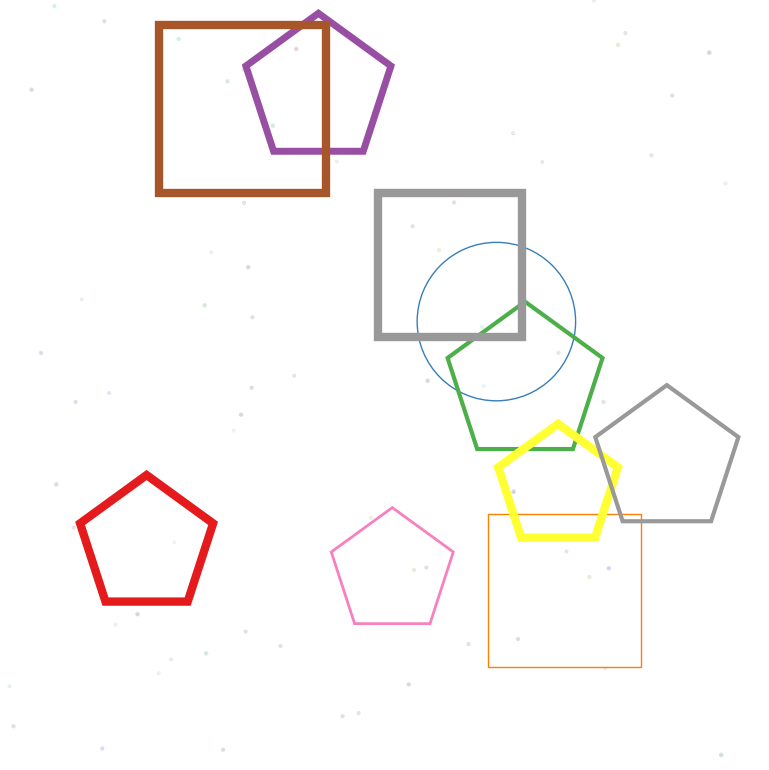[{"shape": "pentagon", "thickness": 3, "radius": 0.45, "center": [0.19, 0.292]}, {"shape": "circle", "thickness": 0.5, "radius": 0.51, "center": [0.645, 0.582]}, {"shape": "pentagon", "thickness": 1.5, "radius": 0.53, "center": [0.682, 0.502]}, {"shape": "pentagon", "thickness": 2.5, "radius": 0.5, "center": [0.414, 0.884]}, {"shape": "square", "thickness": 0.5, "radius": 0.5, "center": [0.733, 0.233]}, {"shape": "pentagon", "thickness": 3, "radius": 0.41, "center": [0.725, 0.368]}, {"shape": "square", "thickness": 3, "radius": 0.54, "center": [0.315, 0.858]}, {"shape": "pentagon", "thickness": 1, "radius": 0.42, "center": [0.509, 0.257]}, {"shape": "pentagon", "thickness": 1.5, "radius": 0.49, "center": [0.866, 0.402]}, {"shape": "square", "thickness": 3, "radius": 0.47, "center": [0.584, 0.656]}]